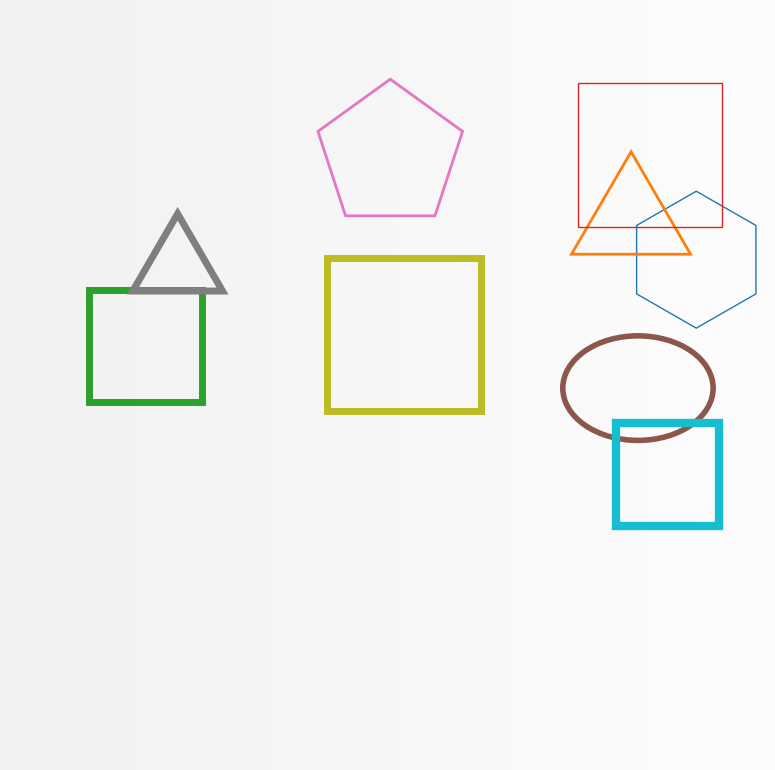[{"shape": "hexagon", "thickness": 0.5, "radius": 0.44, "center": [0.898, 0.663]}, {"shape": "triangle", "thickness": 1, "radius": 0.44, "center": [0.814, 0.714]}, {"shape": "square", "thickness": 2.5, "radius": 0.36, "center": [0.188, 0.551]}, {"shape": "square", "thickness": 0.5, "radius": 0.47, "center": [0.839, 0.799]}, {"shape": "oval", "thickness": 2, "radius": 0.49, "center": [0.823, 0.496]}, {"shape": "pentagon", "thickness": 1, "radius": 0.49, "center": [0.504, 0.799]}, {"shape": "triangle", "thickness": 2.5, "radius": 0.33, "center": [0.229, 0.655]}, {"shape": "square", "thickness": 2.5, "radius": 0.5, "center": [0.521, 0.565]}, {"shape": "square", "thickness": 3, "radius": 0.33, "center": [0.861, 0.383]}]